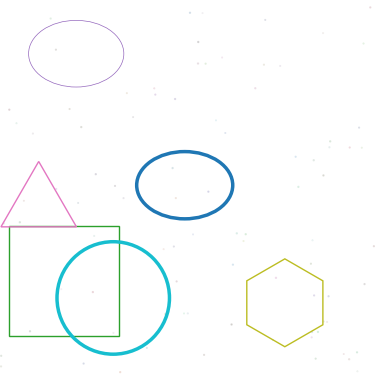[{"shape": "oval", "thickness": 2.5, "radius": 0.62, "center": [0.48, 0.519]}, {"shape": "square", "thickness": 1, "radius": 0.71, "center": [0.165, 0.27]}, {"shape": "oval", "thickness": 0.5, "radius": 0.62, "center": [0.198, 0.861]}, {"shape": "triangle", "thickness": 1, "radius": 0.57, "center": [0.101, 0.467]}, {"shape": "hexagon", "thickness": 1, "radius": 0.57, "center": [0.74, 0.214]}, {"shape": "circle", "thickness": 2.5, "radius": 0.73, "center": [0.294, 0.226]}]